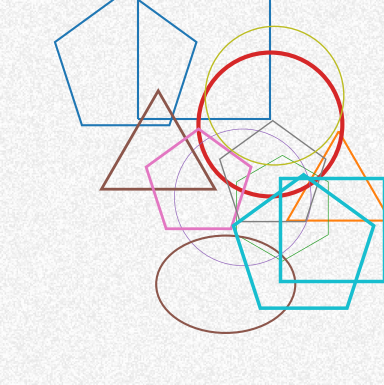[{"shape": "pentagon", "thickness": 1.5, "radius": 0.97, "center": [0.326, 0.831]}, {"shape": "square", "thickness": 1.5, "radius": 0.86, "center": [0.529, 0.863]}, {"shape": "triangle", "thickness": 1.5, "radius": 0.77, "center": [0.88, 0.504]}, {"shape": "hexagon", "thickness": 0.5, "radius": 0.69, "center": [0.734, 0.459]}, {"shape": "circle", "thickness": 3, "radius": 0.93, "center": [0.702, 0.677]}, {"shape": "circle", "thickness": 0.5, "radius": 0.89, "center": [0.631, 0.487]}, {"shape": "triangle", "thickness": 2, "radius": 0.85, "center": [0.411, 0.594]}, {"shape": "oval", "thickness": 1.5, "radius": 0.9, "center": [0.586, 0.262]}, {"shape": "pentagon", "thickness": 2, "radius": 0.72, "center": [0.516, 0.522]}, {"shape": "pentagon", "thickness": 1, "radius": 0.72, "center": [0.708, 0.542]}, {"shape": "circle", "thickness": 1, "radius": 0.9, "center": [0.713, 0.752]}, {"shape": "pentagon", "thickness": 2.5, "radius": 0.96, "center": [0.789, 0.355]}, {"shape": "square", "thickness": 2.5, "radius": 0.67, "center": [0.863, 0.404]}]